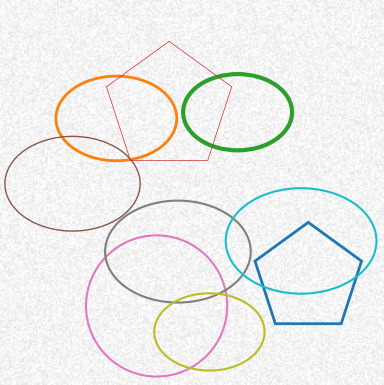[{"shape": "pentagon", "thickness": 2, "radius": 0.73, "center": [0.801, 0.277]}, {"shape": "oval", "thickness": 2, "radius": 0.78, "center": [0.302, 0.692]}, {"shape": "oval", "thickness": 3, "radius": 0.71, "center": [0.617, 0.709]}, {"shape": "pentagon", "thickness": 0.5, "radius": 0.85, "center": [0.439, 0.722]}, {"shape": "oval", "thickness": 1, "radius": 0.88, "center": [0.188, 0.523]}, {"shape": "circle", "thickness": 1.5, "radius": 0.92, "center": [0.407, 0.205]}, {"shape": "oval", "thickness": 1.5, "radius": 0.95, "center": [0.462, 0.347]}, {"shape": "oval", "thickness": 1.5, "radius": 0.72, "center": [0.544, 0.138]}, {"shape": "oval", "thickness": 1.5, "radius": 0.98, "center": [0.782, 0.374]}]